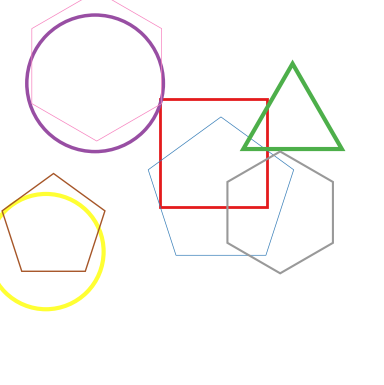[{"shape": "square", "thickness": 2, "radius": 0.7, "center": [0.554, 0.602]}, {"shape": "pentagon", "thickness": 0.5, "radius": 0.99, "center": [0.574, 0.498]}, {"shape": "triangle", "thickness": 3, "radius": 0.74, "center": [0.76, 0.687]}, {"shape": "circle", "thickness": 2.5, "radius": 0.89, "center": [0.247, 0.784]}, {"shape": "circle", "thickness": 3, "radius": 0.75, "center": [0.119, 0.347]}, {"shape": "pentagon", "thickness": 1, "radius": 0.7, "center": [0.139, 0.409]}, {"shape": "hexagon", "thickness": 0.5, "radius": 0.97, "center": [0.251, 0.828]}, {"shape": "hexagon", "thickness": 1.5, "radius": 0.79, "center": [0.728, 0.448]}]